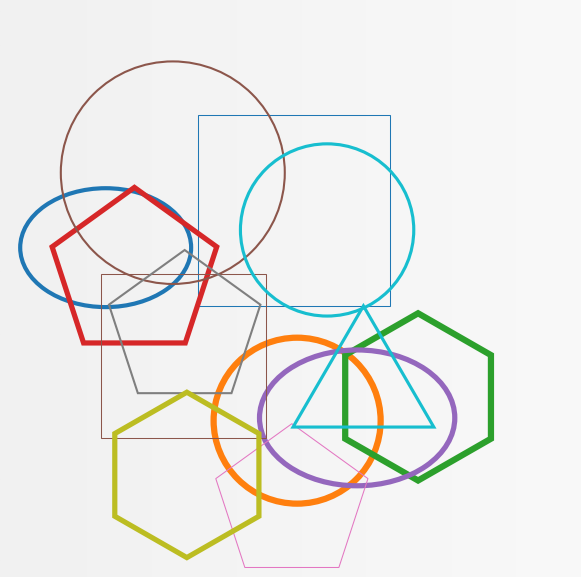[{"shape": "oval", "thickness": 2, "radius": 0.74, "center": [0.182, 0.57]}, {"shape": "square", "thickness": 0.5, "radius": 0.83, "center": [0.506, 0.634]}, {"shape": "circle", "thickness": 3, "radius": 0.72, "center": [0.511, 0.271]}, {"shape": "hexagon", "thickness": 3, "radius": 0.72, "center": [0.719, 0.312]}, {"shape": "pentagon", "thickness": 2.5, "radius": 0.74, "center": [0.231, 0.526]}, {"shape": "oval", "thickness": 2.5, "radius": 0.84, "center": [0.614, 0.276]}, {"shape": "square", "thickness": 0.5, "radius": 0.71, "center": [0.316, 0.382]}, {"shape": "circle", "thickness": 1, "radius": 0.96, "center": [0.297, 0.7]}, {"shape": "pentagon", "thickness": 0.5, "radius": 0.69, "center": [0.502, 0.128]}, {"shape": "pentagon", "thickness": 1, "radius": 0.69, "center": [0.318, 0.429]}, {"shape": "hexagon", "thickness": 2.5, "radius": 0.72, "center": [0.321, 0.177]}, {"shape": "circle", "thickness": 1.5, "radius": 0.75, "center": [0.563, 0.601]}, {"shape": "triangle", "thickness": 1.5, "radius": 0.7, "center": [0.625, 0.33]}]